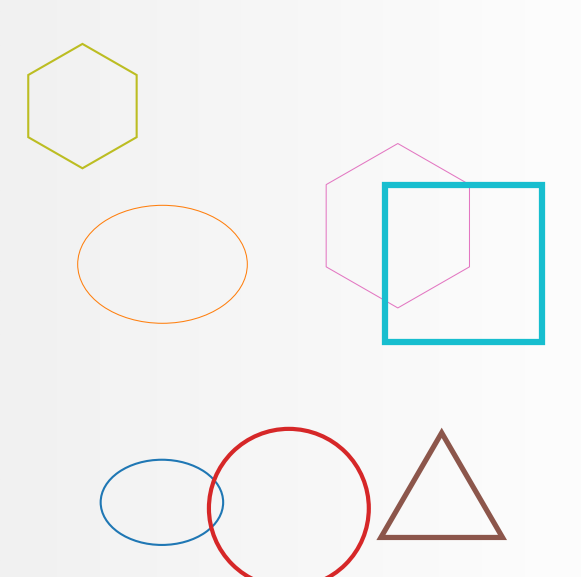[{"shape": "oval", "thickness": 1, "radius": 0.53, "center": [0.279, 0.129]}, {"shape": "oval", "thickness": 0.5, "radius": 0.73, "center": [0.28, 0.541]}, {"shape": "circle", "thickness": 2, "radius": 0.69, "center": [0.497, 0.119]}, {"shape": "triangle", "thickness": 2.5, "radius": 0.6, "center": [0.76, 0.129]}, {"shape": "hexagon", "thickness": 0.5, "radius": 0.71, "center": [0.684, 0.608]}, {"shape": "hexagon", "thickness": 1, "radius": 0.54, "center": [0.142, 0.815]}, {"shape": "square", "thickness": 3, "radius": 0.68, "center": [0.797, 0.543]}]